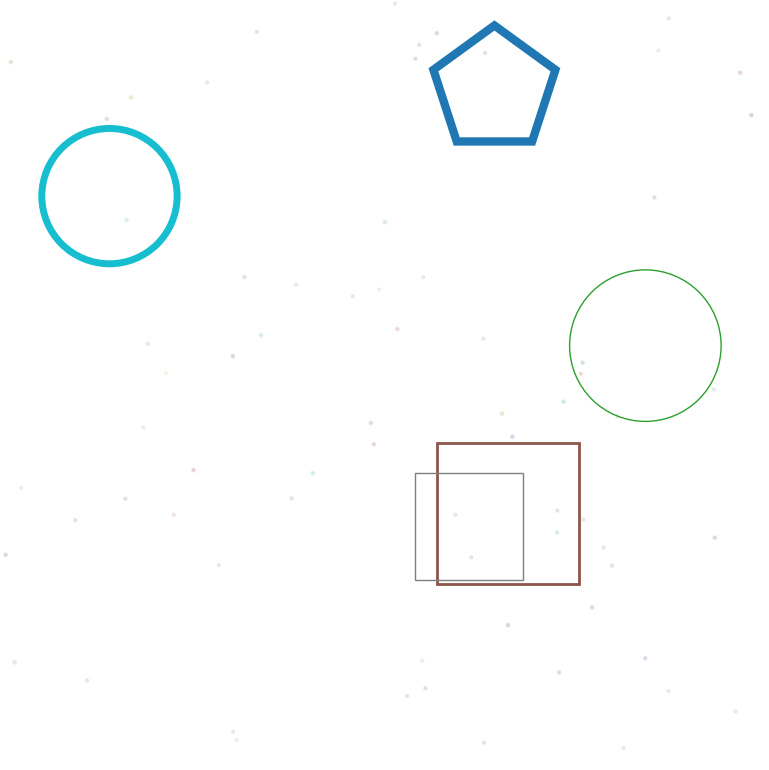[{"shape": "pentagon", "thickness": 3, "radius": 0.42, "center": [0.642, 0.884]}, {"shape": "circle", "thickness": 0.5, "radius": 0.49, "center": [0.838, 0.551]}, {"shape": "square", "thickness": 1, "radius": 0.46, "center": [0.66, 0.333]}, {"shape": "square", "thickness": 0.5, "radius": 0.35, "center": [0.609, 0.316]}, {"shape": "circle", "thickness": 2.5, "radius": 0.44, "center": [0.142, 0.745]}]